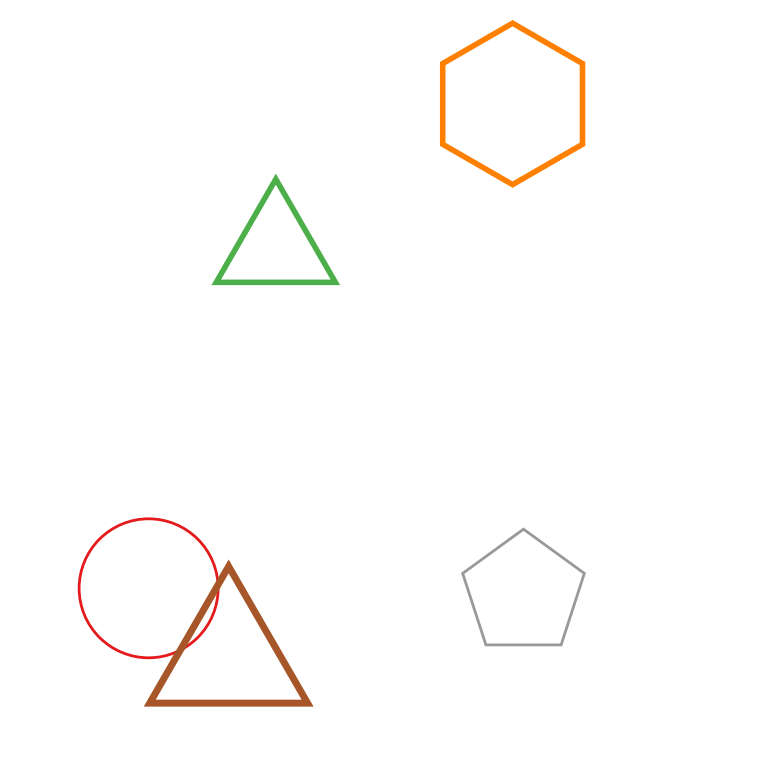[{"shape": "circle", "thickness": 1, "radius": 0.45, "center": [0.193, 0.236]}, {"shape": "triangle", "thickness": 2, "radius": 0.45, "center": [0.358, 0.678]}, {"shape": "hexagon", "thickness": 2, "radius": 0.52, "center": [0.666, 0.865]}, {"shape": "triangle", "thickness": 2.5, "radius": 0.59, "center": [0.297, 0.146]}, {"shape": "pentagon", "thickness": 1, "radius": 0.42, "center": [0.68, 0.23]}]